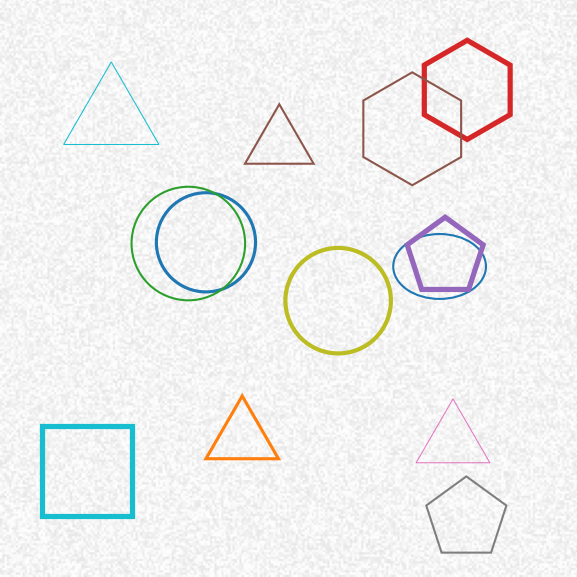[{"shape": "oval", "thickness": 1, "radius": 0.4, "center": [0.761, 0.538]}, {"shape": "circle", "thickness": 1.5, "radius": 0.43, "center": [0.357, 0.58]}, {"shape": "triangle", "thickness": 1.5, "radius": 0.36, "center": [0.419, 0.241]}, {"shape": "circle", "thickness": 1, "radius": 0.49, "center": [0.326, 0.577]}, {"shape": "hexagon", "thickness": 2.5, "radius": 0.43, "center": [0.809, 0.844]}, {"shape": "pentagon", "thickness": 2.5, "radius": 0.35, "center": [0.771, 0.554]}, {"shape": "hexagon", "thickness": 1, "radius": 0.49, "center": [0.714, 0.776]}, {"shape": "triangle", "thickness": 1, "radius": 0.34, "center": [0.484, 0.75]}, {"shape": "triangle", "thickness": 0.5, "radius": 0.37, "center": [0.784, 0.235]}, {"shape": "pentagon", "thickness": 1, "radius": 0.36, "center": [0.808, 0.101]}, {"shape": "circle", "thickness": 2, "radius": 0.46, "center": [0.586, 0.478]}, {"shape": "triangle", "thickness": 0.5, "radius": 0.48, "center": [0.193, 0.797]}, {"shape": "square", "thickness": 2.5, "radius": 0.39, "center": [0.151, 0.183]}]